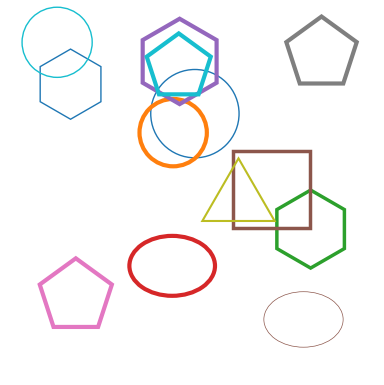[{"shape": "circle", "thickness": 1, "radius": 0.57, "center": [0.506, 0.705]}, {"shape": "hexagon", "thickness": 1, "radius": 0.46, "center": [0.183, 0.781]}, {"shape": "circle", "thickness": 3, "radius": 0.44, "center": [0.45, 0.655]}, {"shape": "hexagon", "thickness": 2.5, "radius": 0.51, "center": [0.807, 0.405]}, {"shape": "oval", "thickness": 3, "radius": 0.56, "center": [0.447, 0.309]}, {"shape": "hexagon", "thickness": 3, "radius": 0.55, "center": [0.467, 0.84]}, {"shape": "square", "thickness": 2.5, "radius": 0.5, "center": [0.705, 0.508]}, {"shape": "oval", "thickness": 0.5, "radius": 0.51, "center": [0.788, 0.17]}, {"shape": "pentagon", "thickness": 3, "radius": 0.49, "center": [0.197, 0.23]}, {"shape": "pentagon", "thickness": 3, "radius": 0.48, "center": [0.835, 0.861]}, {"shape": "triangle", "thickness": 1.5, "radius": 0.54, "center": [0.619, 0.48]}, {"shape": "pentagon", "thickness": 3, "radius": 0.44, "center": [0.464, 0.826]}, {"shape": "circle", "thickness": 1, "radius": 0.46, "center": [0.148, 0.89]}]